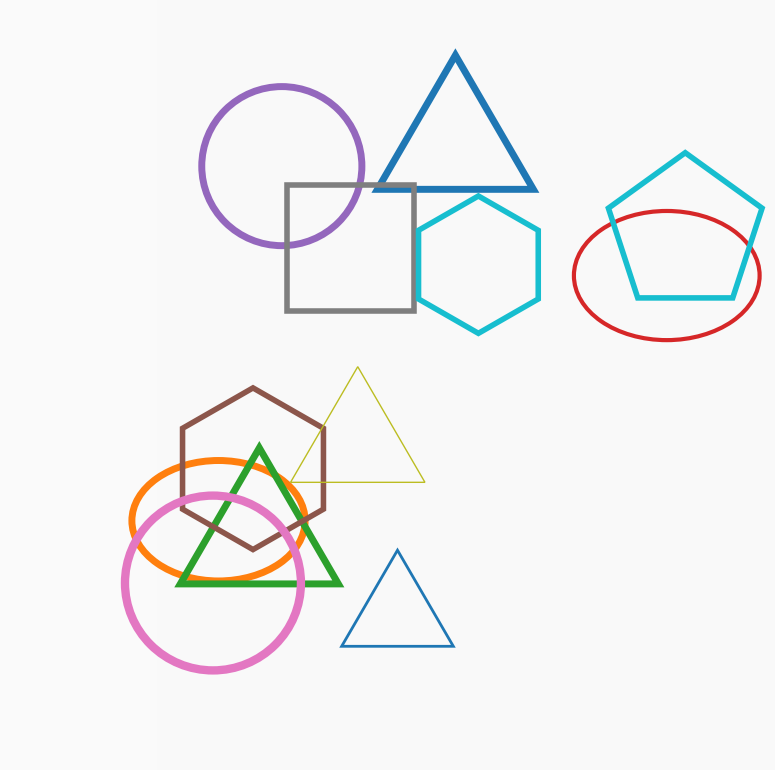[{"shape": "triangle", "thickness": 1, "radius": 0.42, "center": [0.513, 0.202]}, {"shape": "triangle", "thickness": 2.5, "radius": 0.58, "center": [0.588, 0.812]}, {"shape": "oval", "thickness": 2.5, "radius": 0.56, "center": [0.282, 0.324]}, {"shape": "triangle", "thickness": 2.5, "radius": 0.59, "center": [0.335, 0.301]}, {"shape": "oval", "thickness": 1.5, "radius": 0.6, "center": [0.86, 0.642]}, {"shape": "circle", "thickness": 2.5, "radius": 0.52, "center": [0.364, 0.784]}, {"shape": "hexagon", "thickness": 2, "radius": 0.52, "center": [0.326, 0.391]}, {"shape": "circle", "thickness": 3, "radius": 0.57, "center": [0.275, 0.243]}, {"shape": "square", "thickness": 2, "radius": 0.41, "center": [0.452, 0.678]}, {"shape": "triangle", "thickness": 0.5, "radius": 0.5, "center": [0.462, 0.424]}, {"shape": "pentagon", "thickness": 2, "radius": 0.52, "center": [0.884, 0.697]}, {"shape": "hexagon", "thickness": 2, "radius": 0.45, "center": [0.617, 0.656]}]